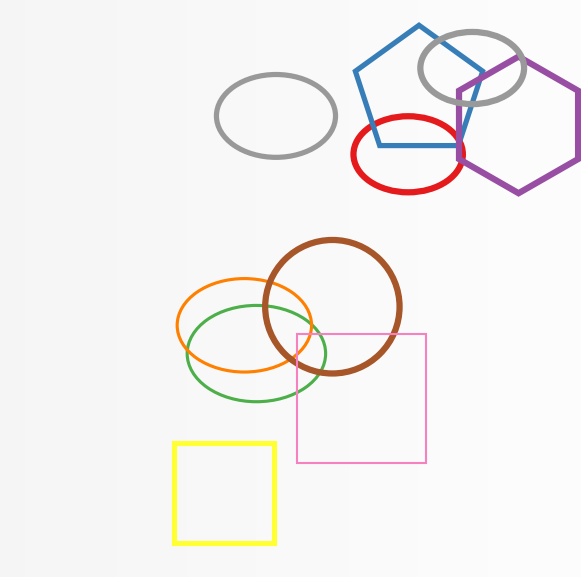[{"shape": "oval", "thickness": 3, "radius": 0.47, "center": [0.702, 0.732]}, {"shape": "pentagon", "thickness": 2.5, "radius": 0.58, "center": [0.721, 0.84]}, {"shape": "oval", "thickness": 1.5, "radius": 0.6, "center": [0.441, 0.387]}, {"shape": "hexagon", "thickness": 3, "radius": 0.59, "center": [0.892, 0.783]}, {"shape": "oval", "thickness": 1.5, "radius": 0.58, "center": [0.42, 0.436]}, {"shape": "square", "thickness": 2.5, "radius": 0.43, "center": [0.385, 0.146]}, {"shape": "circle", "thickness": 3, "radius": 0.58, "center": [0.572, 0.468]}, {"shape": "square", "thickness": 1, "radius": 0.56, "center": [0.622, 0.309]}, {"shape": "oval", "thickness": 3, "radius": 0.45, "center": [0.812, 0.881]}, {"shape": "oval", "thickness": 2.5, "radius": 0.51, "center": [0.475, 0.798]}]